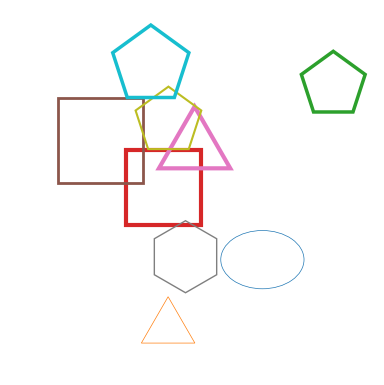[{"shape": "oval", "thickness": 0.5, "radius": 0.54, "center": [0.682, 0.326]}, {"shape": "triangle", "thickness": 0.5, "radius": 0.4, "center": [0.437, 0.149]}, {"shape": "pentagon", "thickness": 2.5, "radius": 0.44, "center": [0.866, 0.78]}, {"shape": "square", "thickness": 3, "radius": 0.49, "center": [0.425, 0.513]}, {"shape": "square", "thickness": 2, "radius": 0.55, "center": [0.262, 0.635]}, {"shape": "triangle", "thickness": 3, "radius": 0.53, "center": [0.505, 0.616]}, {"shape": "hexagon", "thickness": 1, "radius": 0.47, "center": [0.482, 0.333]}, {"shape": "pentagon", "thickness": 1.5, "radius": 0.45, "center": [0.438, 0.685]}, {"shape": "pentagon", "thickness": 2.5, "radius": 0.52, "center": [0.392, 0.831]}]